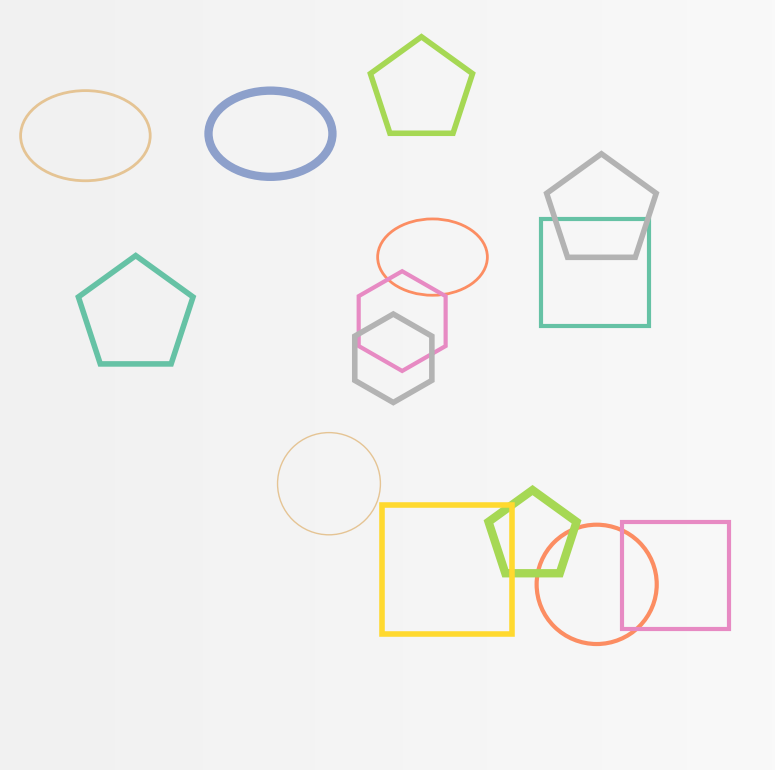[{"shape": "pentagon", "thickness": 2, "radius": 0.39, "center": [0.175, 0.59]}, {"shape": "square", "thickness": 1.5, "radius": 0.35, "center": [0.768, 0.646]}, {"shape": "circle", "thickness": 1.5, "radius": 0.39, "center": [0.77, 0.241]}, {"shape": "oval", "thickness": 1, "radius": 0.35, "center": [0.558, 0.666]}, {"shape": "oval", "thickness": 3, "radius": 0.4, "center": [0.349, 0.826]}, {"shape": "hexagon", "thickness": 1.5, "radius": 0.32, "center": [0.519, 0.583]}, {"shape": "square", "thickness": 1.5, "radius": 0.35, "center": [0.872, 0.253]}, {"shape": "pentagon", "thickness": 3, "radius": 0.3, "center": [0.687, 0.304]}, {"shape": "pentagon", "thickness": 2, "radius": 0.35, "center": [0.544, 0.883]}, {"shape": "square", "thickness": 2, "radius": 0.42, "center": [0.576, 0.26]}, {"shape": "circle", "thickness": 0.5, "radius": 0.33, "center": [0.424, 0.372]}, {"shape": "oval", "thickness": 1, "radius": 0.42, "center": [0.11, 0.824]}, {"shape": "hexagon", "thickness": 2, "radius": 0.29, "center": [0.507, 0.535]}, {"shape": "pentagon", "thickness": 2, "radius": 0.37, "center": [0.776, 0.726]}]